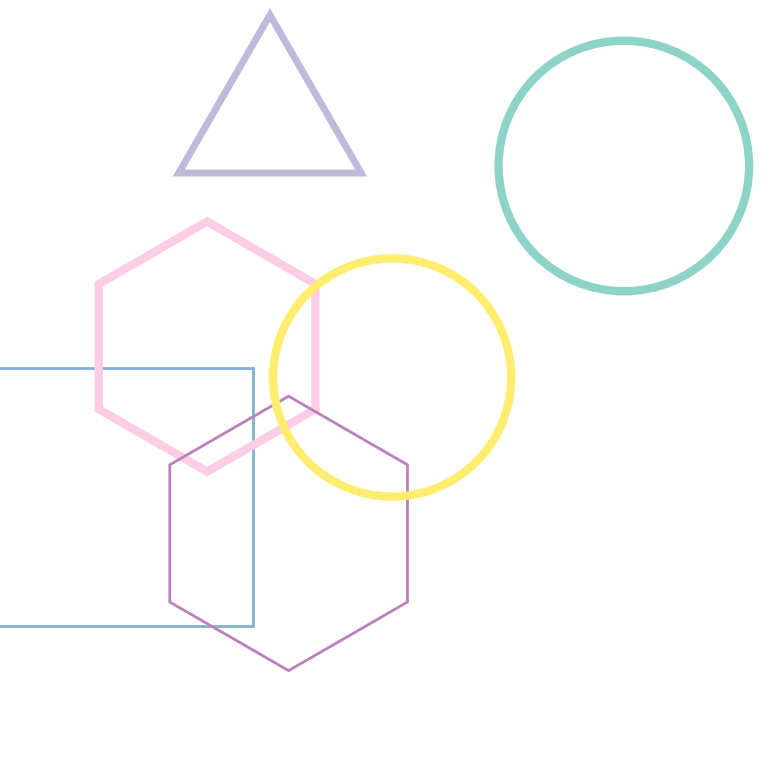[{"shape": "circle", "thickness": 3, "radius": 0.81, "center": [0.81, 0.784]}, {"shape": "triangle", "thickness": 2.5, "radius": 0.68, "center": [0.351, 0.844]}, {"shape": "square", "thickness": 1, "radius": 0.84, "center": [0.162, 0.355]}, {"shape": "hexagon", "thickness": 3, "radius": 0.81, "center": [0.269, 0.55]}, {"shape": "hexagon", "thickness": 1, "radius": 0.89, "center": [0.375, 0.307]}, {"shape": "circle", "thickness": 3, "radius": 0.77, "center": [0.509, 0.51]}]